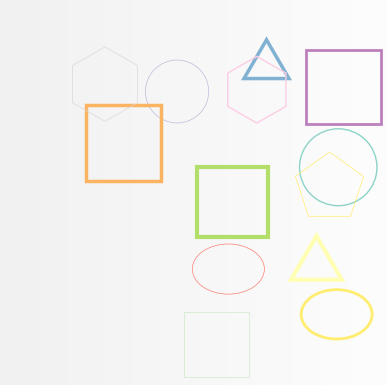[{"shape": "circle", "thickness": 1, "radius": 0.5, "center": [0.873, 0.566]}, {"shape": "triangle", "thickness": 3, "radius": 0.38, "center": [0.817, 0.311]}, {"shape": "circle", "thickness": 0.5, "radius": 0.41, "center": [0.457, 0.762]}, {"shape": "oval", "thickness": 0.5, "radius": 0.47, "center": [0.589, 0.301]}, {"shape": "triangle", "thickness": 2.5, "radius": 0.34, "center": [0.688, 0.829]}, {"shape": "square", "thickness": 2.5, "radius": 0.49, "center": [0.319, 0.628]}, {"shape": "square", "thickness": 3, "radius": 0.46, "center": [0.6, 0.476]}, {"shape": "hexagon", "thickness": 1, "radius": 0.43, "center": [0.663, 0.767]}, {"shape": "hexagon", "thickness": 0.5, "radius": 0.48, "center": [0.271, 0.782]}, {"shape": "square", "thickness": 2, "radius": 0.48, "center": [0.887, 0.774]}, {"shape": "square", "thickness": 0.5, "radius": 0.42, "center": [0.558, 0.105]}, {"shape": "oval", "thickness": 2, "radius": 0.46, "center": [0.869, 0.184]}, {"shape": "pentagon", "thickness": 0.5, "radius": 0.46, "center": [0.85, 0.513]}]